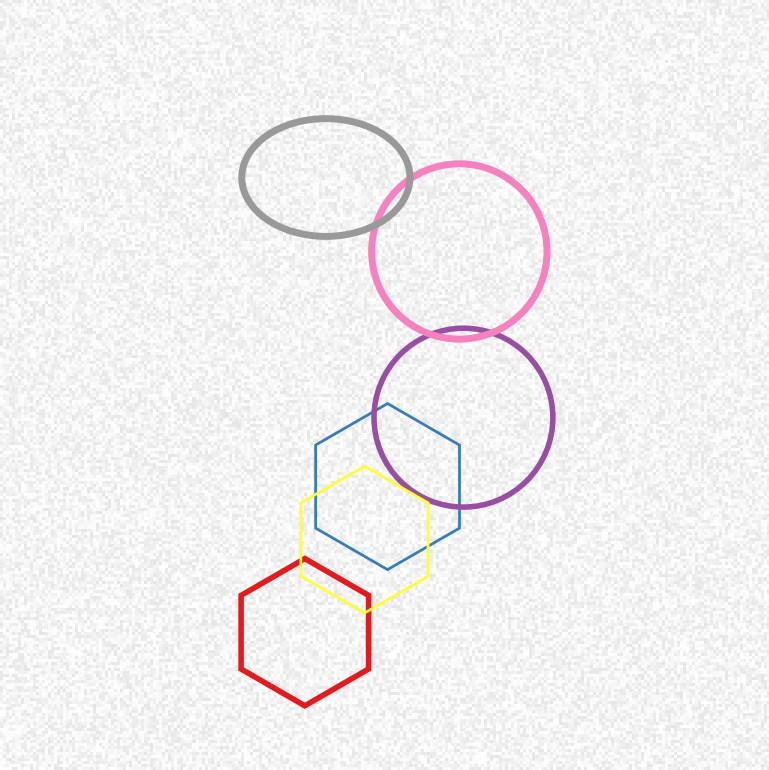[{"shape": "hexagon", "thickness": 2, "radius": 0.48, "center": [0.396, 0.179]}, {"shape": "hexagon", "thickness": 1, "radius": 0.54, "center": [0.503, 0.368]}, {"shape": "circle", "thickness": 2, "radius": 0.58, "center": [0.602, 0.458]}, {"shape": "hexagon", "thickness": 1, "radius": 0.48, "center": [0.473, 0.299]}, {"shape": "circle", "thickness": 2.5, "radius": 0.57, "center": [0.597, 0.673]}, {"shape": "oval", "thickness": 2.5, "radius": 0.55, "center": [0.423, 0.769]}]